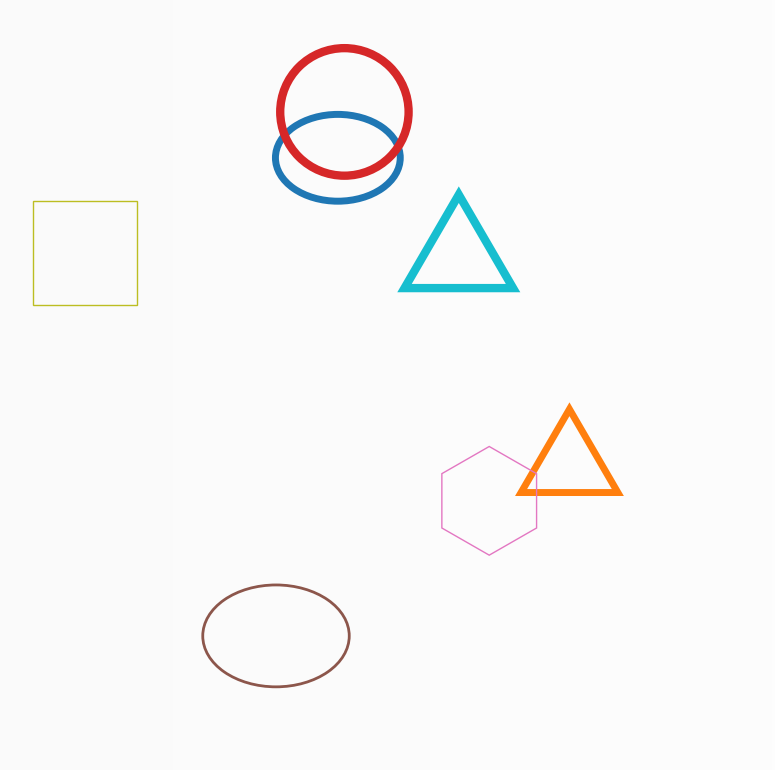[{"shape": "oval", "thickness": 2.5, "radius": 0.4, "center": [0.436, 0.795]}, {"shape": "triangle", "thickness": 2.5, "radius": 0.36, "center": [0.735, 0.396]}, {"shape": "circle", "thickness": 3, "radius": 0.41, "center": [0.444, 0.855]}, {"shape": "oval", "thickness": 1, "radius": 0.47, "center": [0.356, 0.174]}, {"shape": "hexagon", "thickness": 0.5, "radius": 0.35, "center": [0.631, 0.35]}, {"shape": "square", "thickness": 0.5, "radius": 0.34, "center": [0.11, 0.671]}, {"shape": "triangle", "thickness": 3, "radius": 0.4, "center": [0.592, 0.666]}]